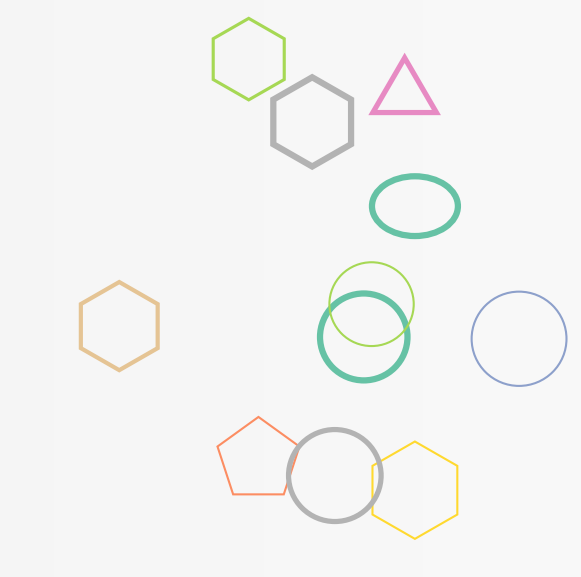[{"shape": "oval", "thickness": 3, "radius": 0.37, "center": [0.714, 0.642]}, {"shape": "circle", "thickness": 3, "radius": 0.38, "center": [0.626, 0.416]}, {"shape": "pentagon", "thickness": 1, "radius": 0.37, "center": [0.445, 0.203]}, {"shape": "circle", "thickness": 1, "radius": 0.41, "center": [0.893, 0.413]}, {"shape": "triangle", "thickness": 2.5, "radius": 0.32, "center": [0.696, 0.836]}, {"shape": "circle", "thickness": 1, "radius": 0.36, "center": [0.639, 0.472]}, {"shape": "hexagon", "thickness": 1.5, "radius": 0.35, "center": [0.428, 0.897]}, {"shape": "hexagon", "thickness": 1, "radius": 0.42, "center": [0.714, 0.15]}, {"shape": "hexagon", "thickness": 2, "radius": 0.38, "center": [0.205, 0.434]}, {"shape": "hexagon", "thickness": 3, "radius": 0.39, "center": [0.537, 0.788]}, {"shape": "circle", "thickness": 2.5, "radius": 0.4, "center": [0.576, 0.176]}]